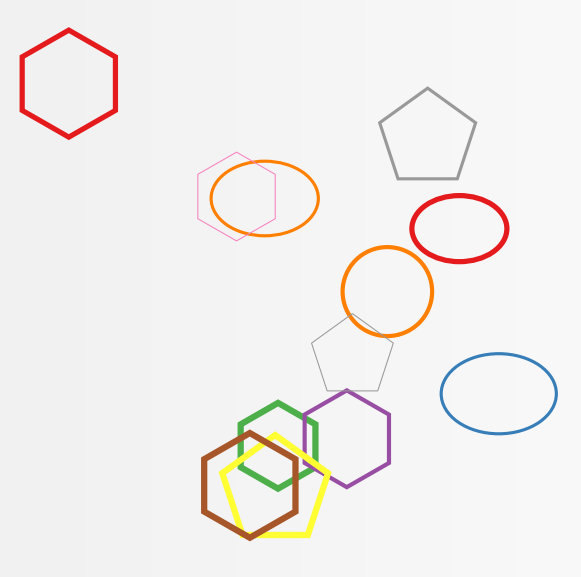[{"shape": "hexagon", "thickness": 2.5, "radius": 0.46, "center": [0.118, 0.854]}, {"shape": "oval", "thickness": 2.5, "radius": 0.41, "center": [0.79, 0.603]}, {"shape": "oval", "thickness": 1.5, "radius": 0.5, "center": [0.858, 0.317]}, {"shape": "hexagon", "thickness": 3, "radius": 0.37, "center": [0.478, 0.227]}, {"shape": "hexagon", "thickness": 2, "radius": 0.42, "center": [0.597, 0.239]}, {"shape": "circle", "thickness": 2, "radius": 0.39, "center": [0.666, 0.494]}, {"shape": "oval", "thickness": 1.5, "radius": 0.46, "center": [0.455, 0.655]}, {"shape": "pentagon", "thickness": 3, "radius": 0.48, "center": [0.473, 0.15]}, {"shape": "hexagon", "thickness": 3, "radius": 0.45, "center": [0.43, 0.159]}, {"shape": "hexagon", "thickness": 0.5, "radius": 0.38, "center": [0.407, 0.659]}, {"shape": "pentagon", "thickness": 1.5, "radius": 0.43, "center": [0.736, 0.76]}, {"shape": "pentagon", "thickness": 0.5, "radius": 0.37, "center": [0.606, 0.382]}]